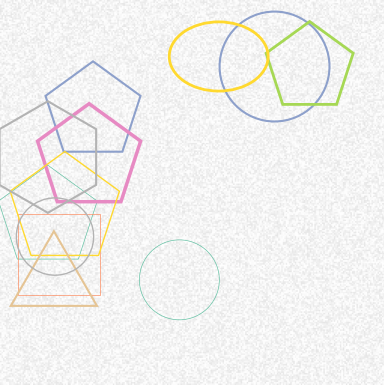[{"shape": "pentagon", "thickness": 0.5, "radius": 0.67, "center": [0.124, 0.436]}, {"shape": "circle", "thickness": 0.5, "radius": 0.52, "center": [0.466, 0.273]}, {"shape": "square", "thickness": 0.5, "radius": 0.53, "center": [0.153, 0.339]}, {"shape": "pentagon", "thickness": 1.5, "radius": 0.65, "center": [0.242, 0.711]}, {"shape": "circle", "thickness": 1.5, "radius": 0.71, "center": [0.713, 0.827]}, {"shape": "pentagon", "thickness": 2.5, "radius": 0.7, "center": [0.231, 0.59]}, {"shape": "pentagon", "thickness": 2, "radius": 0.59, "center": [0.804, 0.825]}, {"shape": "oval", "thickness": 2, "radius": 0.64, "center": [0.568, 0.853]}, {"shape": "pentagon", "thickness": 1, "radius": 0.75, "center": [0.168, 0.457]}, {"shape": "triangle", "thickness": 1.5, "radius": 0.65, "center": [0.14, 0.27]}, {"shape": "circle", "thickness": 1, "radius": 0.5, "center": [0.143, 0.386]}, {"shape": "hexagon", "thickness": 1.5, "radius": 0.72, "center": [0.124, 0.592]}]